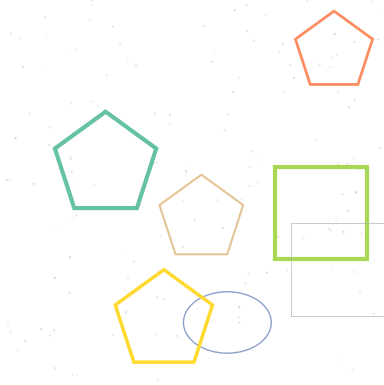[{"shape": "pentagon", "thickness": 3, "radius": 0.69, "center": [0.274, 0.571]}, {"shape": "pentagon", "thickness": 2, "radius": 0.53, "center": [0.868, 0.866]}, {"shape": "oval", "thickness": 1, "radius": 0.57, "center": [0.591, 0.162]}, {"shape": "square", "thickness": 3, "radius": 0.59, "center": [0.833, 0.446]}, {"shape": "pentagon", "thickness": 2.5, "radius": 0.66, "center": [0.426, 0.167]}, {"shape": "pentagon", "thickness": 1.5, "radius": 0.57, "center": [0.523, 0.432]}, {"shape": "square", "thickness": 0.5, "radius": 0.6, "center": [0.877, 0.299]}]